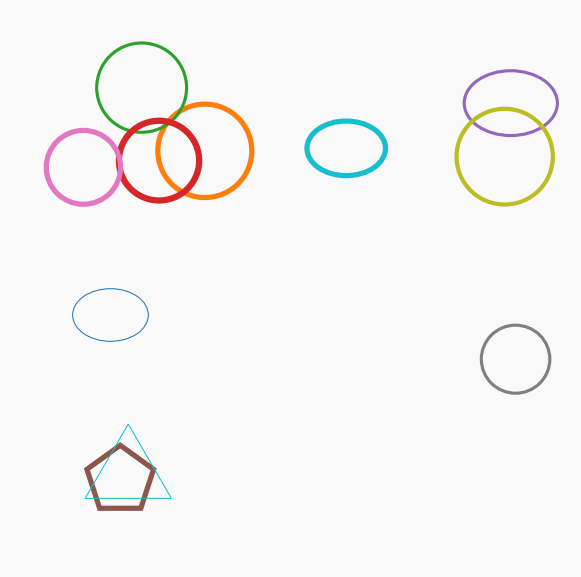[{"shape": "oval", "thickness": 0.5, "radius": 0.33, "center": [0.19, 0.454]}, {"shape": "circle", "thickness": 2.5, "radius": 0.4, "center": [0.352, 0.738]}, {"shape": "circle", "thickness": 1.5, "radius": 0.39, "center": [0.244, 0.847]}, {"shape": "circle", "thickness": 3, "radius": 0.35, "center": [0.274, 0.721]}, {"shape": "oval", "thickness": 1.5, "radius": 0.4, "center": [0.879, 0.821]}, {"shape": "pentagon", "thickness": 2.5, "radius": 0.3, "center": [0.207, 0.168]}, {"shape": "circle", "thickness": 2.5, "radius": 0.32, "center": [0.144, 0.709]}, {"shape": "circle", "thickness": 1.5, "radius": 0.29, "center": [0.887, 0.377]}, {"shape": "circle", "thickness": 2, "radius": 0.41, "center": [0.868, 0.728]}, {"shape": "triangle", "thickness": 0.5, "radius": 0.43, "center": [0.221, 0.179]}, {"shape": "oval", "thickness": 2.5, "radius": 0.34, "center": [0.596, 0.742]}]